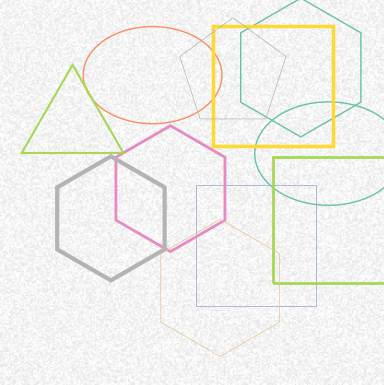[{"shape": "oval", "thickness": 1, "radius": 0.96, "center": [0.854, 0.601]}, {"shape": "hexagon", "thickness": 1, "radius": 0.9, "center": [0.781, 0.825]}, {"shape": "oval", "thickness": 1, "radius": 0.9, "center": [0.396, 0.805]}, {"shape": "square", "thickness": 0.5, "radius": 0.78, "center": [0.665, 0.363]}, {"shape": "hexagon", "thickness": 2, "radius": 0.82, "center": [0.443, 0.51]}, {"shape": "square", "thickness": 2, "radius": 0.82, "center": [0.872, 0.429]}, {"shape": "triangle", "thickness": 1.5, "radius": 0.76, "center": [0.189, 0.679]}, {"shape": "square", "thickness": 2.5, "radius": 0.78, "center": [0.709, 0.777]}, {"shape": "hexagon", "thickness": 0.5, "radius": 0.89, "center": [0.572, 0.252]}, {"shape": "hexagon", "thickness": 3, "radius": 0.81, "center": [0.288, 0.433]}, {"shape": "pentagon", "thickness": 0.5, "radius": 0.73, "center": [0.605, 0.809]}]